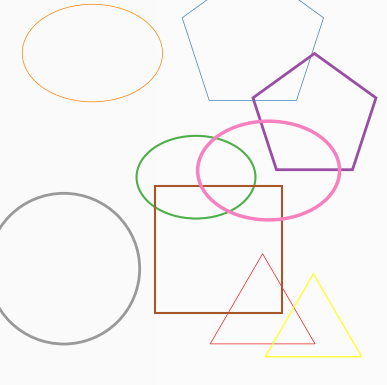[{"shape": "triangle", "thickness": 0.5, "radius": 0.78, "center": [0.678, 0.185]}, {"shape": "pentagon", "thickness": 0.5, "radius": 0.96, "center": [0.653, 0.895]}, {"shape": "oval", "thickness": 1.5, "radius": 0.77, "center": [0.506, 0.54]}, {"shape": "pentagon", "thickness": 2, "radius": 0.83, "center": [0.812, 0.694]}, {"shape": "oval", "thickness": 0.5, "radius": 0.91, "center": [0.238, 0.862]}, {"shape": "triangle", "thickness": 1, "radius": 0.72, "center": [0.809, 0.145]}, {"shape": "square", "thickness": 1.5, "radius": 0.82, "center": [0.565, 0.352]}, {"shape": "oval", "thickness": 2.5, "radius": 0.92, "center": [0.693, 0.557]}, {"shape": "circle", "thickness": 2, "radius": 0.98, "center": [0.165, 0.302]}]